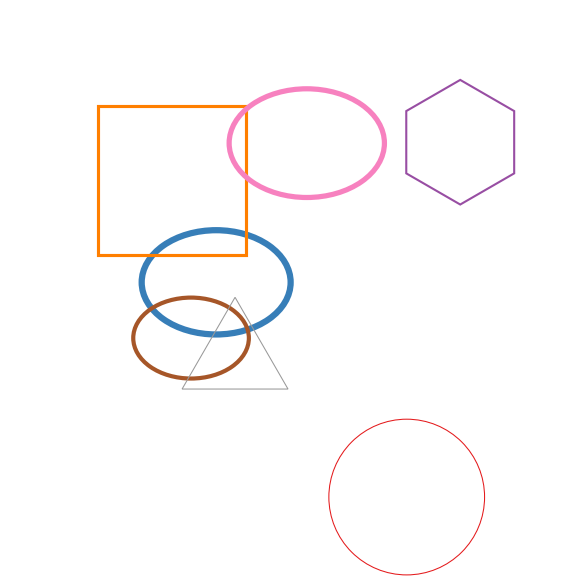[{"shape": "circle", "thickness": 0.5, "radius": 0.67, "center": [0.704, 0.138]}, {"shape": "oval", "thickness": 3, "radius": 0.64, "center": [0.374, 0.51]}, {"shape": "hexagon", "thickness": 1, "radius": 0.54, "center": [0.797, 0.753]}, {"shape": "square", "thickness": 1.5, "radius": 0.64, "center": [0.298, 0.687]}, {"shape": "oval", "thickness": 2, "radius": 0.5, "center": [0.331, 0.414]}, {"shape": "oval", "thickness": 2.5, "radius": 0.67, "center": [0.531, 0.751]}, {"shape": "triangle", "thickness": 0.5, "radius": 0.53, "center": [0.407, 0.378]}]